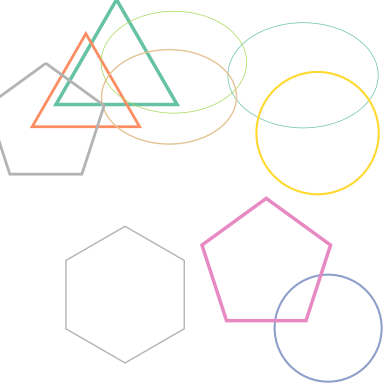[{"shape": "oval", "thickness": 0.5, "radius": 0.98, "center": [0.787, 0.804]}, {"shape": "triangle", "thickness": 2.5, "radius": 0.91, "center": [0.303, 0.819]}, {"shape": "triangle", "thickness": 2, "radius": 0.81, "center": [0.223, 0.751]}, {"shape": "circle", "thickness": 1.5, "radius": 0.69, "center": [0.852, 0.148]}, {"shape": "pentagon", "thickness": 2.5, "radius": 0.88, "center": [0.692, 0.309]}, {"shape": "oval", "thickness": 0.5, "radius": 0.95, "center": [0.452, 0.838]}, {"shape": "circle", "thickness": 1.5, "radius": 0.79, "center": [0.825, 0.654]}, {"shape": "oval", "thickness": 1, "radius": 0.88, "center": [0.439, 0.748]}, {"shape": "pentagon", "thickness": 2, "radius": 0.8, "center": [0.119, 0.676]}, {"shape": "hexagon", "thickness": 1, "radius": 0.89, "center": [0.325, 0.235]}]